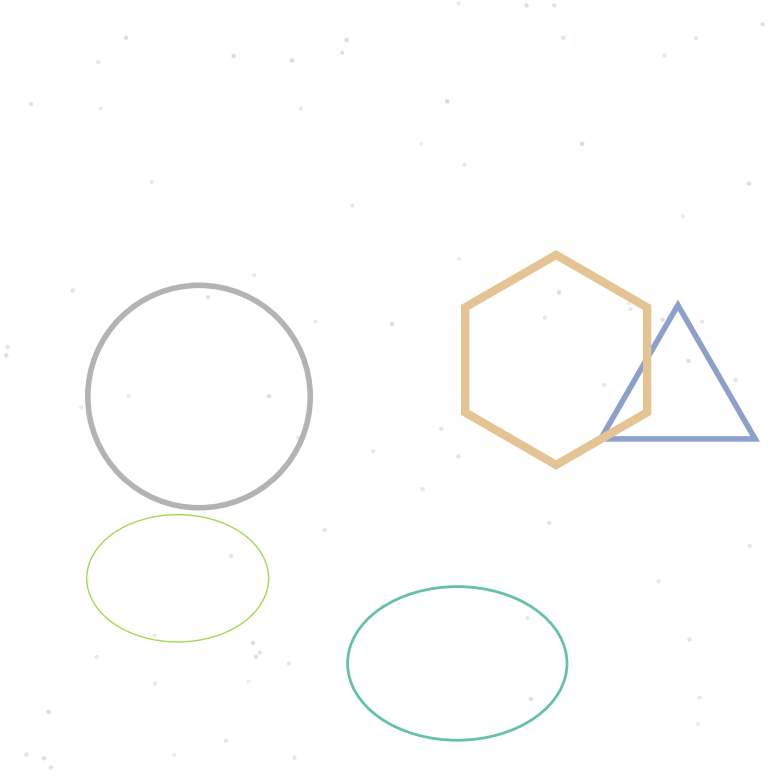[{"shape": "oval", "thickness": 1, "radius": 0.71, "center": [0.594, 0.138]}, {"shape": "triangle", "thickness": 2, "radius": 0.58, "center": [0.88, 0.488]}, {"shape": "oval", "thickness": 0.5, "radius": 0.59, "center": [0.231, 0.249]}, {"shape": "hexagon", "thickness": 3, "radius": 0.68, "center": [0.722, 0.533]}, {"shape": "circle", "thickness": 2, "radius": 0.72, "center": [0.258, 0.485]}]